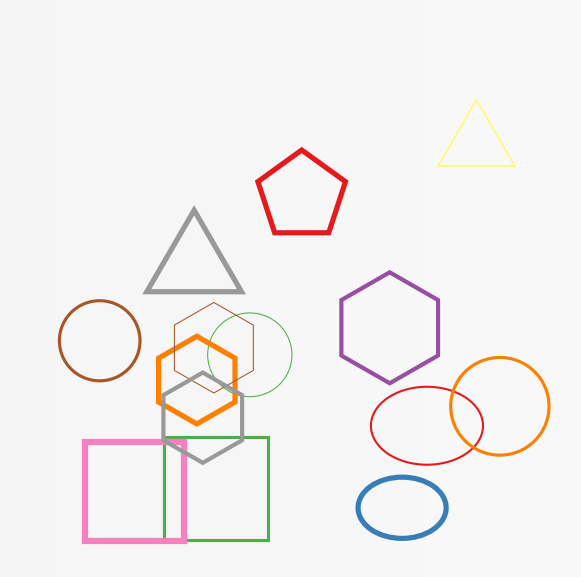[{"shape": "oval", "thickness": 1, "radius": 0.48, "center": [0.735, 0.262]}, {"shape": "pentagon", "thickness": 2.5, "radius": 0.4, "center": [0.519, 0.66]}, {"shape": "oval", "thickness": 2.5, "radius": 0.38, "center": [0.692, 0.12]}, {"shape": "square", "thickness": 1.5, "radius": 0.45, "center": [0.372, 0.153]}, {"shape": "circle", "thickness": 0.5, "radius": 0.36, "center": [0.43, 0.385]}, {"shape": "hexagon", "thickness": 2, "radius": 0.48, "center": [0.67, 0.432]}, {"shape": "hexagon", "thickness": 2.5, "radius": 0.38, "center": [0.339, 0.341]}, {"shape": "circle", "thickness": 1.5, "radius": 0.42, "center": [0.86, 0.296]}, {"shape": "triangle", "thickness": 0.5, "radius": 0.38, "center": [0.82, 0.75]}, {"shape": "circle", "thickness": 1.5, "radius": 0.35, "center": [0.172, 0.409]}, {"shape": "hexagon", "thickness": 0.5, "radius": 0.39, "center": [0.368, 0.397]}, {"shape": "square", "thickness": 3, "radius": 0.43, "center": [0.231, 0.148]}, {"shape": "hexagon", "thickness": 2, "radius": 0.39, "center": [0.349, 0.276]}, {"shape": "triangle", "thickness": 2.5, "radius": 0.47, "center": [0.334, 0.541]}]